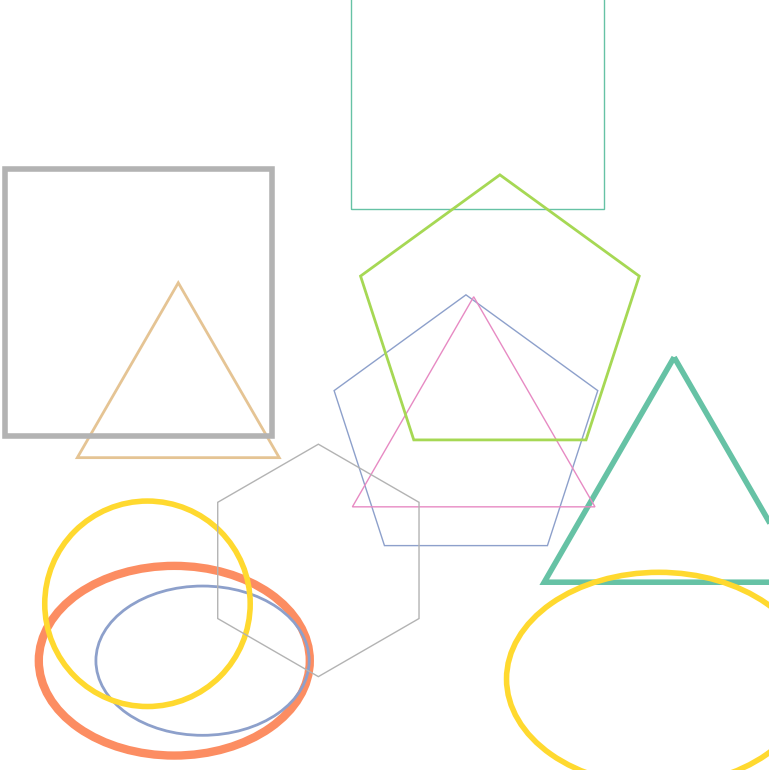[{"shape": "square", "thickness": 0.5, "radius": 0.82, "center": [0.62, 0.892]}, {"shape": "triangle", "thickness": 2, "radius": 0.97, "center": [0.875, 0.341]}, {"shape": "oval", "thickness": 3, "radius": 0.88, "center": [0.226, 0.142]}, {"shape": "pentagon", "thickness": 0.5, "radius": 0.9, "center": [0.605, 0.437]}, {"shape": "oval", "thickness": 1, "radius": 0.69, "center": [0.263, 0.142]}, {"shape": "triangle", "thickness": 0.5, "radius": 0.91, "center": [0.615, 0.433]}, {"shape": "pentagon", "thickness": 1, "radius": 0.95, "center": [0.649, 0.583]}, {"shape": "circle", "thickness": 2, "radius": 0.67, "center": [0.192, 0.216]}, {"shape": "oval", "thickness": 2, "radius": 0.99, "center": [0.856, 0.118]}, {"shape": "triangle", "thickness": 1, "radius": 0.76, "center": [0.232, 0.481]}, {"shape": "hexagon", "thickness": 0.5, "radius": 0.75, "center": [0.413, 0.272]}, {"shape": "square", "thickness": 2, "radius": 0.87, "center": [0.18, 0.607]}]